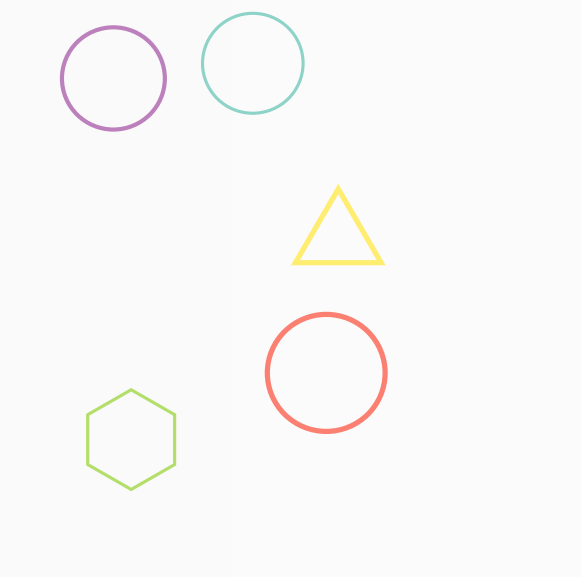[{"shape": "circle", "thickness": 1.5, "radius": 0.43, "center": [0.435, 0.89]}, {"shape": "circle", "thickness": 2.5, "radius": 0.51, "center": [0.561, 0.353]}, {"shape": "hexagon", "thickness": 1.5, "radius": 0.43, "center": [0.226, 0.238]}, {"shape": "circle", "thickness": 2, "radius": 0.44, "center": [0.195, 0.863]}, {"shape": "triangle", "thickness": 2.5, "radius": 0.43, "center": [0.582, 0.587]}]